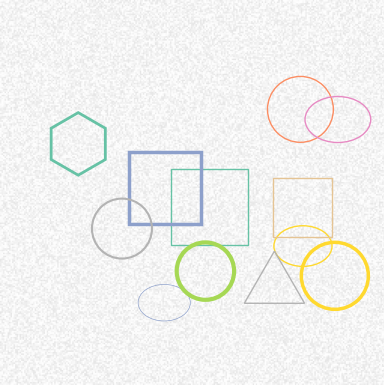[{"shape": "square", "thickness": 1, "radius": 0.5, "center": [0.545, 0.462]}, {"shape": "hexagon", "thickness": 2, "radius": 0.41, "center": [0.203, 0.626]}, {"shape": "circle", "thickness": 1, "radius": 0.43, "center": [0.78, 0.716]}, {"shape": "square", "thickness": 2.5, "radius": 0.47, "center": [0.429, 0.512]}, {"shape": "oval", "thickness": 0.5, "radius": 0.34, "center": [0.427, 0.214]}, {"shape": "oval", "thickness": 1, "radius": 0.43, "center": [0.878, 0.69]}, {"shape": "circle", "thickness": 3, "radius": 0.37, "center": [0.534, 0.296]}, {"shape": "circle", "thickness": 2.5, "radius": 0.44, "center": [0.87, 0.284]}, {"shape": "oval", "thickness": 1, "radius": 0.38, "center": [0.787, 0.361]}, {"shape": "square", "thickness": 1, "radius": 0.38, "center": [0.786, 0.461]}, {"shape": "circle", "thickness": 1.5, "radius": 0.39, "center": [0.317, 0.406]}, {"shape": "triangle", "thickness": 1, "radius": 0.45, "center": [0.713, 0.257]}]